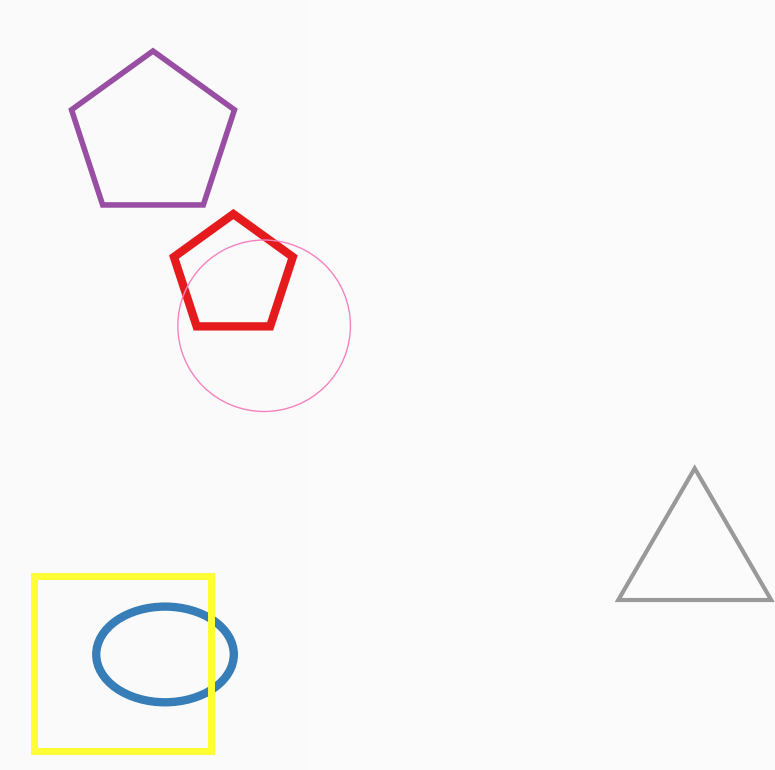[{"shape": "pentagon", "thickness": 3, "radius": 0.4, "center": [0.301, 0.641]}, {"shape": "oval", "thickness": 3, "radius": 0.44, "center": [0.213, 0.15]}, {"shape": "pentagon", "thickness": 2, "radius": 0.55, "center": [0.197, 0.823]}, {"shape": "square", "thickness": 2.5, "radius": 0.57, "center": [0.158, 0.138]}, {"shape": "circle", "thickness": 0.5, "radius": 0.56, "center": [0.341, 0.577]}, {"shape": "triangle", "thickness": 1.5, "radius": 0.57, "center": [0.896, 0.278]}]